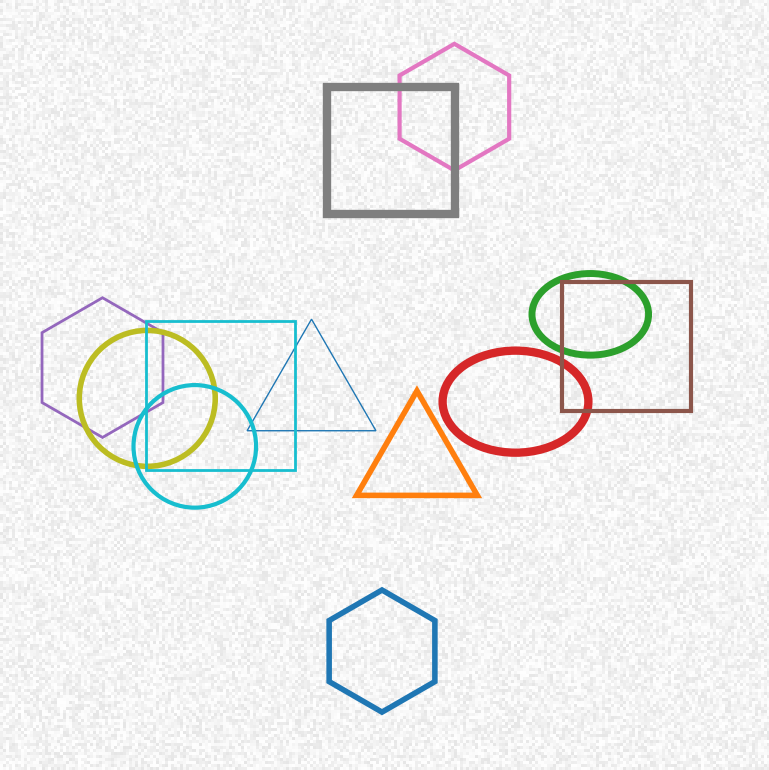[{"shape": "hexagon", "thickness": 2, "radius": 0.4, "center": [0.496, 0.154]}, {"shape": "triangle", "thickness": 0.5, "radius": 0.48, "center": [0.405, 0.489]}, {"shape": "triangle", "thickness": 2, "radius": 0.45, "center": [0.542, 0.402]}, {"shape": "oval", "thickness": 2.5, "radius": 0.38, "center": [0.767, 0.592]}, {"shape": "oval", "thickness": 3, "radius": 0.47, "center": [0.669, 0.478]}, {"shape": "hexagon", "thickness": 1, "radius": 0.45, "center": [0.133, 0.523]}, {"shape": "square", "thickness": 1.5, "radius": 0.42, "center": [0.814, 0.55]}, {"shape": "hexagon", "thickness": 1.5, "radius": 0.41, "center": [0.59, 0.861]}, {"shape": "square", "thickness": 3, "radius": 0.41, "center": [0.508, 0.804]}, {"shape": "circle", "thickness": 2, "radius": 0.44, "center": [0.191, 0.483]}, {"shape": "square", "thickness": 1, "radius": 0.48, "center": [0.286, 0.486]}, {"shape": "circle", "thickness": 1.5, "radius": 0.4, "center": [0.253, 0.42]}]